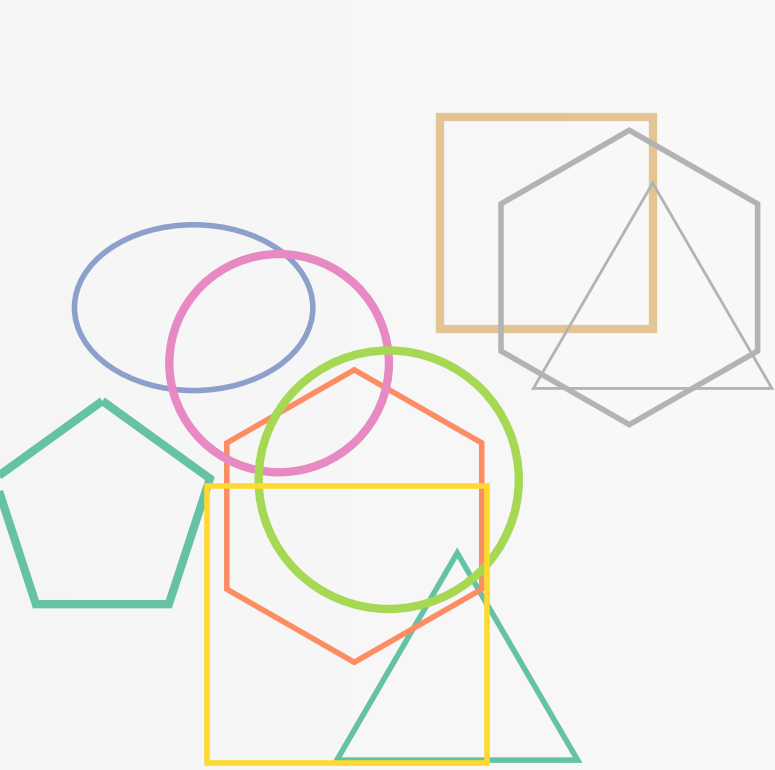[{"shape": "pentagon", "thickness": 3, "radius": 0.73, "center": [0.132, 0.333]}, {"shape": "triangle", "thickness": 2, "radius": 0.9, "center": [0.59, 0.103]}, {"shape": "hexagon", "thickness": 2, "radius": 0.95, "center": [0.457, 0.33]}, {"shape": "oval", "thickness": 2, "radius": 0.77, "center": [0.25, 0.6]}, {"shape": "circle", "thickness": 3, "radius": 0.71, "center": [0.36, 0.528]}, {"shape": "circle", "thickness": 3, "radius": 0.84, "center": [0.502, 0.377]}, {"shape": "square", "thickness": 2, "radius": 0.9, "center": [0.448, 0.189]}, {"shape": "square", "thickness": 3, "radius": 0.69, "center": [0.705, 0.71]}, {"shape": "hexagon", "thickness": 2, "radius": 0.96, "center": [0.812, 0.64]}, {"shape": "triangle", "thickness": 1, "radius": 0.89, "center": [0.842, 0.584]}]